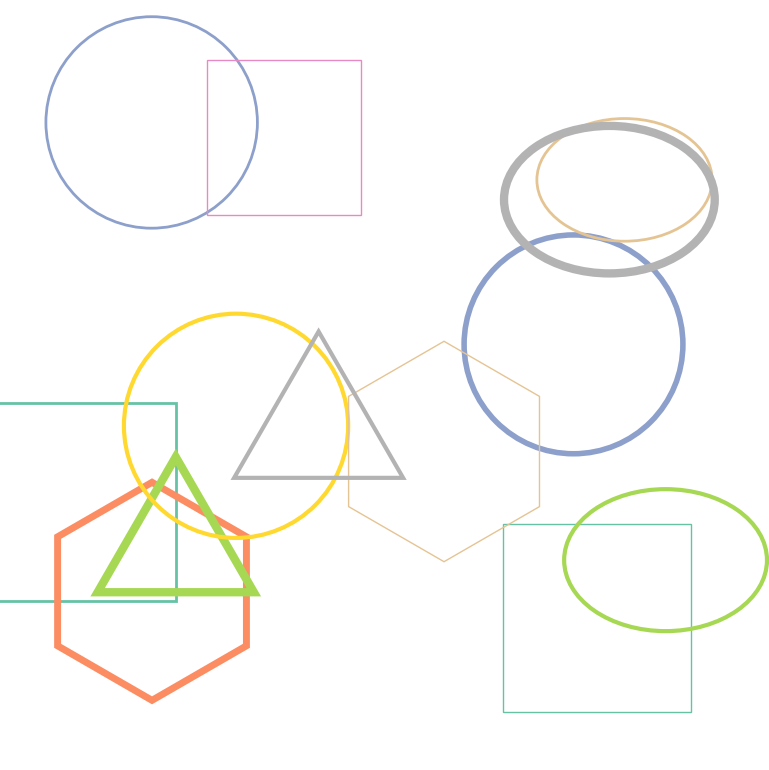[{"shape": "square", "thickness": 0.5, "radius": 0.61, "center": [0.776, 0.198]}, {"shape": "square", "thickness": 1, "radius": 0.64, "center": [0.1, 0.348]}, {"shape": "hexagon", "thickness": 2.5, "radius": 0.71, "center": [0.197, 0.232]}, {"shape": "circle", "thickness": 1, "radius": 0.69, "center": [0.197, 0.841]}, {"shape": "circle", "thickness": 2, "radius": 0.71, "center": [0.745, 0.553]}, {"shape": "square", "thickness": 0.5, "radius": 0.5, "center": [0.369, 0.821]}, {"shape": "oval", "thickness": 1.5, "radius": 0.66, "center": [0.864, 0.273]}, {"shape": "triangle", "thickness": 3, "radius": 0.59, "center": [0.228, 0.289]}, {"shape": "circle", "thickness": 1.5, "radius": 0.73, "center": [0.307, 0.447]}, {"shape": "hexagon", "thickness": 0.5, "radius": 0.72, "center": [0.577, 0.414]}, {"shape": "oval", "thickness": 1, "radius": 0.57, "center": [0.811, 0.766]}, {"shape": "triangle", "thickness": 1.5, "radius": 0.63, "center": [0.414, 0.443]}, {"shape": "oval", "thickness": 3, "radius": 0.68, "center": [0.791, 0.741]}]